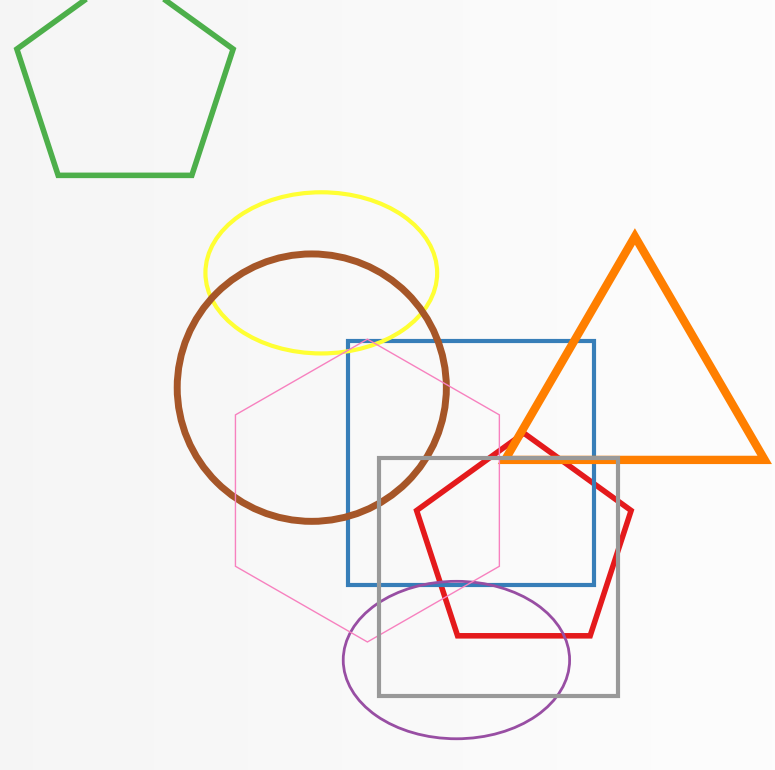[{"shape": "pentagon", "thickness": 2, "radius": 0.73, "center": [0.676, 0.292]}, {"shape": "square", "thickness": 1.5, "radius": 0.79, "center": [0.608, 0.399]}, {"shape": "pentagon", "thickness": 2, "radius": 0.73, "center": [0.161, 0.891]}, {"shape": "oval", "thickness": 1, "radius": 0.73, "center": [0.589, 0.143]}, {"shape": "triangle", "thickness": 3, "radius": 0.97, "center": [0.819, 0.499]}, {"shape": "oval", "thickness": 1.5, "radius": 0.75, "center": [0.415, 0.646]}, {"shape": "circle", "thickness": 2.5, "radius": 0.87, "center": [0.402, 0.497]}, {"shape": "hexagon", "thickness": 0.5, "radius": 0.98, "center": [0.474, 0.363]}, {"shape": "square", "thickness": 1.5, "radius": 0.77, "center": [0.643, 0.251]}]